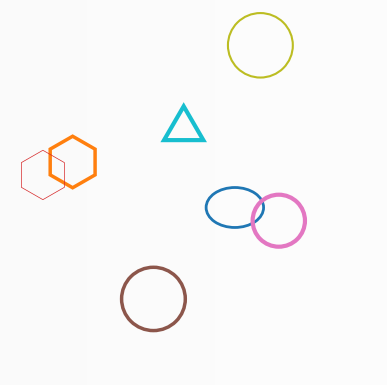[{"shape": "oval", "thickness": 2, "radius": 0.37, "center": [0.606, 0.461]}, {"shape": "hexagon", "thickness": 2.5, "radius": 0.33, "center": [0.187, 0.579]}, {"shape": "hexagon", "thickness": 0.5, "radius": 0.32, "center": [0.111, 0.546]}, {"shape": "circle", "thickness": 2.5, "radius": 0.41, "center": [0.396, 0.224]}, {"shape": "circle", "thickness": 3, "radius": 0.34, "center": [0.719, 0.427]}, {"shape": "circle", "thickness": 1.5, "radius": 0.42, "center": [0.672, 0.882]}, {"shape": "triangle", "thickness": 3, "radius": 0.29, "center": [0.474, 0.665]}]